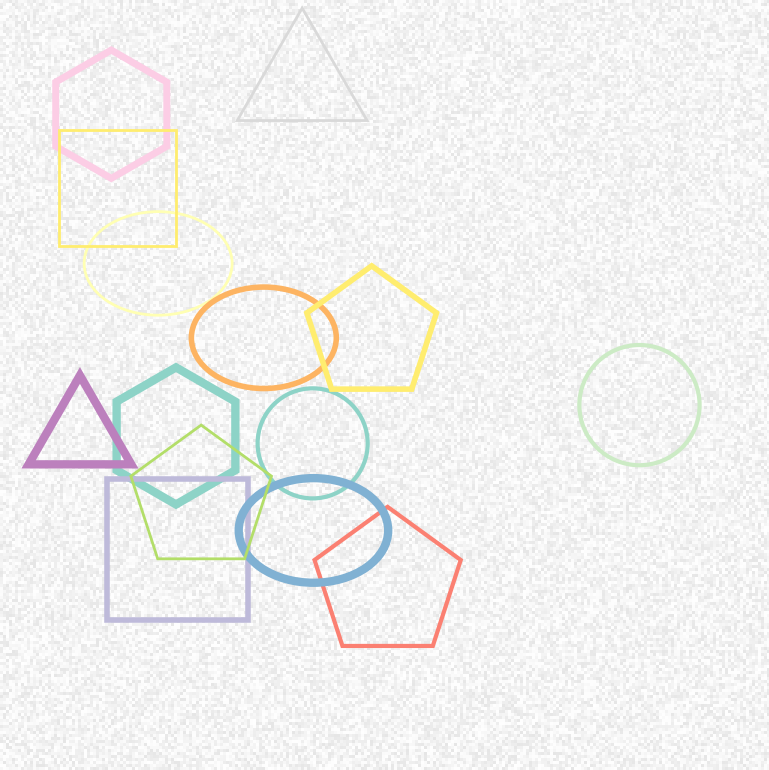[{"shape": "hexagon", "thickness": 3, "radius": 0.45, "center": [0.229, 0.434]}, {"shape": "circle", "thickness": 1.5, "radius": 0.36, "center": [0.406, 0.424]}, {"shape": "oval", "thickness": 1, "radius": 0.48, "center": [0.205, 0.658]}, {"shape": "square", "thickness": 2, "radius": 0.46, "center": [0.23, 0.286]}, {"shape": "pentagon", "thickness": 1.5, "radius": 0.5, "center": [0.503, 0.242]}, {"shape": "oval", "thickness": 3, "radius": 0.49, "center": [0.407, 0.311]}, {"shape": "oval", "thickness": 2, "radius": 0.47, "center": [0.343, 0.561]}, {"shape": "pentagon", "thickness": 1, "radius": 0.48, "center": [0.261, 0.352]}, {"shape": "hexagon", "thickness": 2.5, "radius": 0.42, "center": [0.145, 0.852]}, {"shape": "triangle", "thickness": 1, "radius": 0.49, "center": [0.392, 0.892]}, {"shape": "triangle", "thickness": 3, "radius": 0.38, "center": [0.104, 0.435]}, {"shape": "circle", "thickness": 1.5, "radius": 0.39, "center": [0.83, 0.474]}, {"shape": "square", "thickness": 1, "radius": 0.38, "center": [0.153, 0.756]}, {"shape": "pentagon", "thickness": 2, "radius": 0.44, "center": [0.483, 0.566]}]